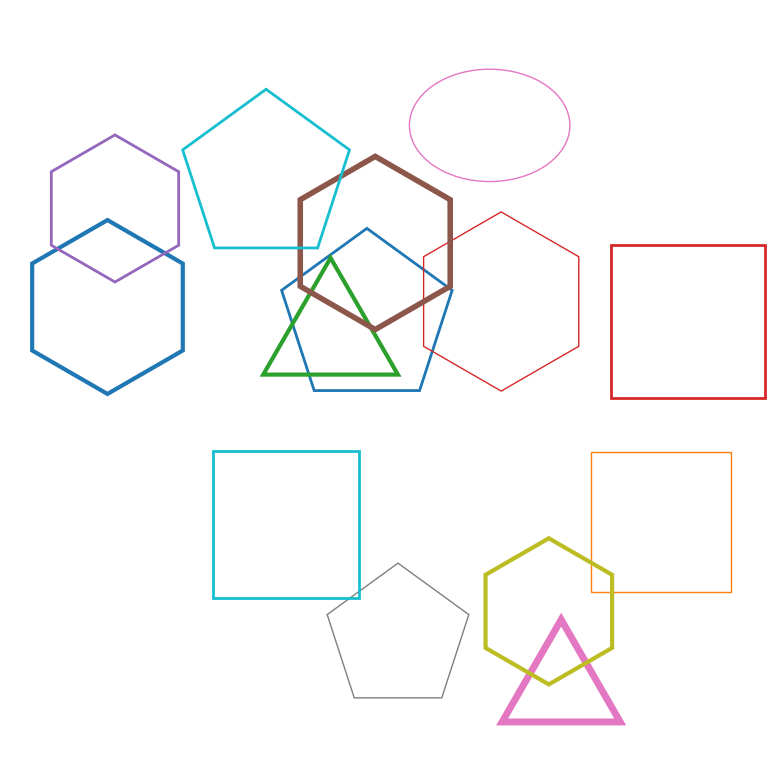[{"shape": "hexagon", "thickness": 1.5, "radius": 0.56, "center": [0.14, 0.601]}, {"shape": "pentagon", "thickness": 1, "radius": 0.58, "center": [0.476, 0.587]}, {"shape": "square", "thickness": 0.5, "radius": 0.45, "center": [0.859, 0.323]}, {"shape": "triangle", "thickness": 1.5, "radius": 0.5, "center": [0.429, 0.564]}, {"shape": "square", "thickness": 1, "radius": 0.5, "center": [0.894, 0.582]}, {"shape": "hexagon", "thickness": 0.5, "radius": 0.58, "center": [0.651, 0.608]}, {"shape": "hexagon", "thickness": 1, "radius": 0.48, "center": [0.149, 0.729]}, {"shape": "hexagon", "thickness": 2, "radius": 0.56, "center": [0.487, 0.684]}, {"shape": "triangle", "thickness": 2.5, "radius": 0.44, "center": [0.729, 0.107]}, {"shape": "oval", "thickness": 0.5, "radius": 0.52, "center": [0.636, 0.837]}, {"shape": "pentagon", "thickness": 0.5, "radius": 0.48, "center": [0.517, 0.172]}, {"shape": "hexagon", "thickness": 1.5, "radius": 0.47, "center": [0.713, 0.206]}, {"shape": "pentagon", "thickness": 1, "radius": 0.57, "center": [0.346, 0.77]}, {"shape": "square", "thickness": 1, "radius": 0.48, "center": [0.372, 0.319]}]